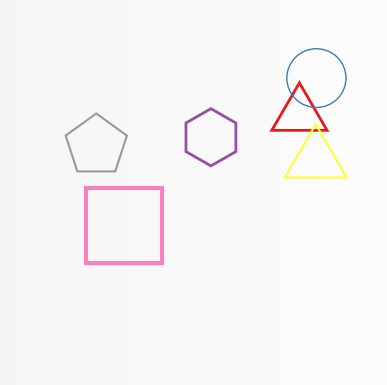[{"shape": "triangle", "thickness": 2, "radius": 0.41, "center": [0.773, 0.703]}, {"shape": "circle", "thickness": 1, "radius": 0.38, "center": [0.817, 0.797]}, {"shape": "hexagon", "thickness": 2, "radius": 0.37, "center": [0.544, 0.643]}, {"shape": "triangle", "thickness": 1.5, "radius": 0.46, "center": [0.815, 0.585]}, {"shape": "square", "thickness": 3, "radius": 0.49, "center": [0.321, 0.414]}, {"shape": "pentagon", "thickness": 1.5, "radius": 0.42, "center": [0.248, 0.622]}]